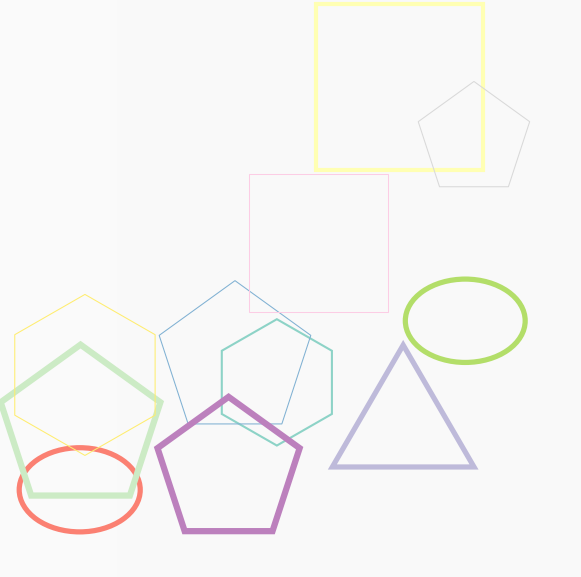[{"shape": "hexagon", "thickness": 1, "radius": 0.55, "center": [0.476, 0.337]}, {"shape": "square", "thickness": 2, "radius": 0.72, "center": [0.688, 0.848]}, {"shape": "triangle", "thickness": 2.5, "radius": 0.7, "center": [0.694, 0.261]}, {"shape": "oval", "thickness": 2.5, "radius": 0.52, "center": [0.137, 0.151]}, {"shape": "pentagon", "thickness": 0.5, "radius": 0.69, "center": [0.404, 0.376]}, {"shape": "oval", "thickness": 2.5, "radius": 0.52, "center": [0.8, 0.444]}, {"shape": "square", "thickness": 0.5, "radius": 0.6, "center": [0.548, 0.578]}, {"shape": "pentagon", "thickness": 0.5, "radius": 0.5, "center": [0.815, 0.757]}, {"shape": "pentagon", "thickness": 3, "radius": 0.64, "center": [0.393, 0.183]}, {"shape": "pentagon", "thickness": 3, "radius": 0.72, "center": [0.139, 0.258]}, {"shape": "hexagon", "thickness": 0.5, "radius": 0.7, "center": [0.146, 0.35]}]